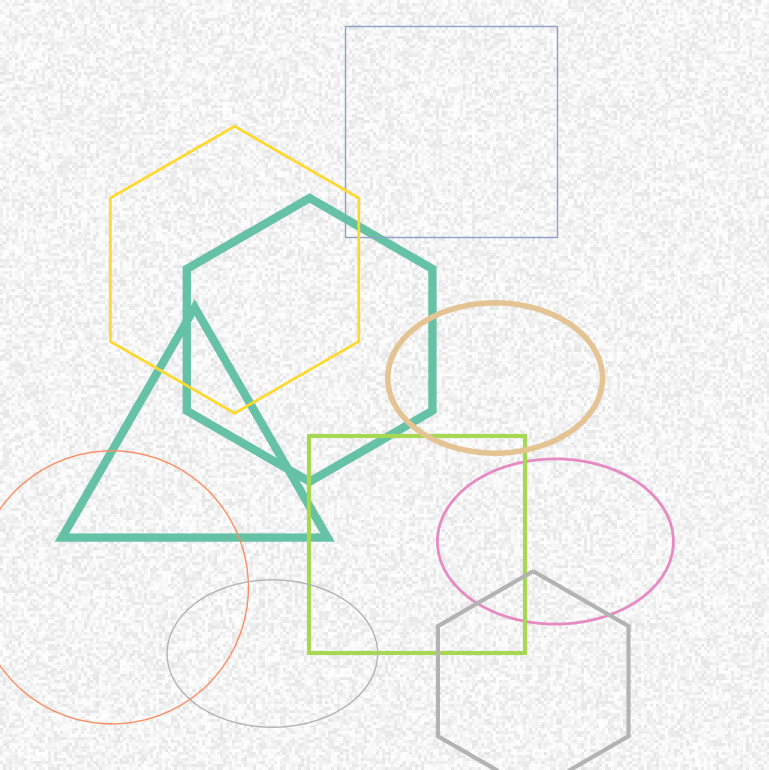[{"shape": "hexagon", "thickness": 3, "radius": 0.92, "center": [0.402, 0.559]}, {"shape": "triangle", "thickness": 3, "radius": 1.0, "center": [0.253, 0.401]}, {"shape": "circle", "thickness": 0.5, "radius": 0.89, "center": [0.145, 0.237]}, {"shape": "square", "thickness": 0.5, "radius": 0.69, "center": [0.586, 0.829]}, {"shape": "oval", "thickness": 1, "radius": 0.77, "center": [0.721, 0.297]}, {"shape": "square", "thickness": 1.5, "radius": 0.7, "center": [0.542, 0.293]}, {"shape": "hexagon", "thickness": 1, "radius": 0.93, "center": [0.305, 0.65]}, {"shape": "oval", "thickness": 2, "radius": 0.7, "center": [0.643, 0.509]}, {"shape": "oval", "thickness": 0.5, "radius": 0.68, "center": [0.354, 0.151]}, {"shape": "hexagon", "thickness": 1.5, "radius": 0.71, "center": [0.692, 0.115]}]